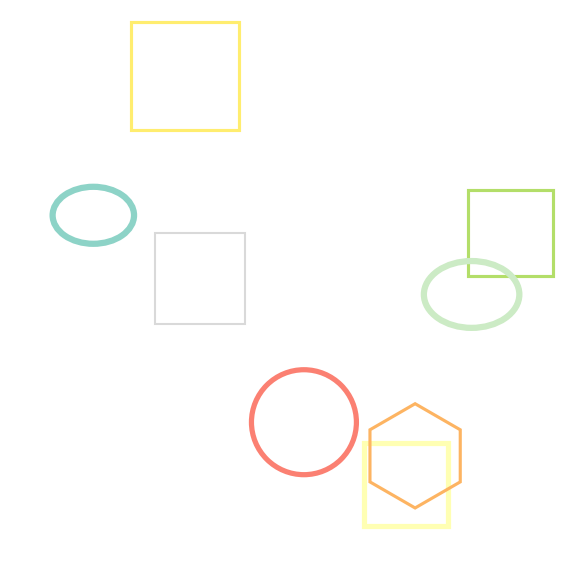[{"shape": "oval", "thickness": 3, "radius": 0.35, "center": [0.162, 0.626]}, {"shape": "square", "thickness": 2.5, "radius": 0.36, "center": [0.703, 0.16]}, {"shape": "circle", "thickness": 2.5, "radius": 0.45, "center": [0.526, 0.268]}, {"shape": "hexagon", "thickness": 1.5, "radius": 0.45, "center": [0.719, 0.21]}, {"shape": "square", "thickness": 1.5, "radius": 0.37, "center": [0.884, 0.596]}, {"shape": "square", "thickness": 1, "radius": 0.39, "center": [0.346, 0.517]}, {"shape": "oval", "thickness": 3, "radius": 0.41, "center": [0.817, 0.489]}, {"shape": "square", "thickness": 1.5, "radius": 0.47, "center": [0.32, 0.867]}]